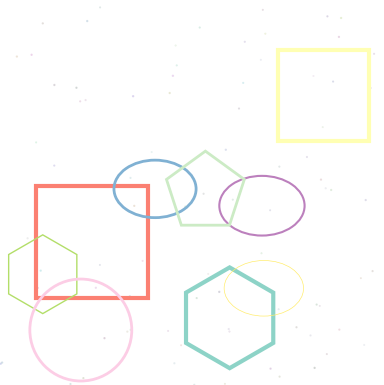[{"shape": "hexagon", "thickness": 3, "radius": 0.65, "center": [0.596, 0.175]}, {"shape": "square", "thickness": 3, "radius": 0.59, "center": [0.839, 0.753]}, {"shape": "square", "thickness": 3, "radius": 0.73, "center": [0.239, 0.371]}, {"shape": "oval", "thickness": 2, "radius": 0.53, "center": [0.403, 0.509]}, {"shape": "hexagon", "thickness": 1, "radius": 0.51, "center": [0.111, 0.288]}, {"shape": "circle", "thickness": 2, "radius": 0.66, "center": [0.21, 0.143]}, {"shape": "oval", "thickness": 1.5, "radius": 0.55, "center": [0.68, 0.466]}, {"shape": "pentagon", "thickness": 2, "radius": 0.53, "center": [0.534, 0.501]}, {"shape": "oval", "thickness": 0.5, "radius": 0.52, "center": [0.685, 0.251]}]